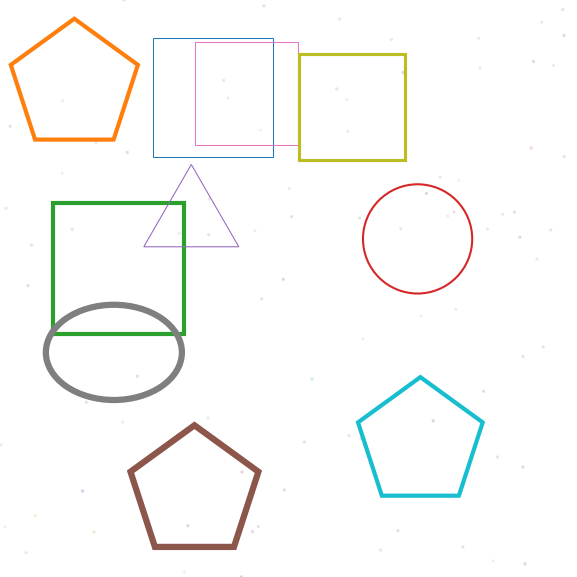[{"shape": "square", "thickness": 0.5, "radius": 0.52, "center": [0.369, 0.83]}, {"shape": "pentagon", "thickness": 2, "radius": 0.58, "center": [0.129, 0.851]}, {"shape": "square", "thickness": 2, "radius": 0.57, "center": [0.205, 0.534]}, {"shape": "circle", "thickness": 1, "radius": 0.47, "center": [0.723, 0.585]}, {"shape": "triangle", "thickness": 0.5, "radius": 0.47, "center": [0.331, 0.619]}, {"shape": "pentagon", "thickness": 3, "radius": 0.58, "center": [0.337, 0.146]}, {"shape": "square", "thickness": 0.5, "radius": 0.45, "center": [0.426, 0.838]}, {"shape": "oval", "thickness": 3, "radius": 0.59, "center": [0.197, 0.389]}, {"shape": "square", "thickness": 1.5, "radius": 0.46, "center": [0.609, 0.813]}, {"shape": "pentagon", "thickness": 2, "radius": 0.57, "center": [0.728, 0.233]}]